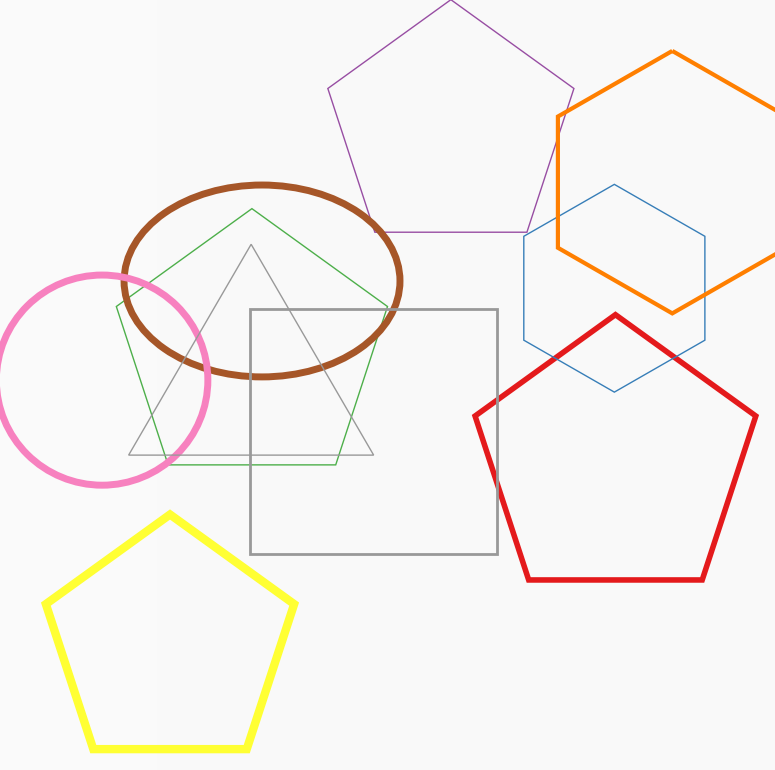[{"shape": "pentagon", "thickness": 2, "radius": 0.95, "center": [0.794, 0.401]}, {"shape": "hexagon", "thickness": 0.5, "radius": 0.67, "center": [0.793, 0.626]}, {"shape": "pentagon", "thickness": 0.5, "radius": 0.92, "center": [0.325, 0.545]}, {"shape": "pentagon", "thickness": 0.5, "radius": 0.83, "center": [0.582, 0.833]}, {"shape": "hexagon", "thickness": 1.5, "radius": 0.85, "center": [0.867, 0.763]}, {"shape": "pentagon", "thickness": 3, "radius": 0.84, "center": [0.219, 0.163]}, {"shape": "oval", "thickness": 2.5, "radius": 0.89, "center": [0.338, 0.635]}, {"shape": "circle", "thickness": 2.5, "radius": 0.68, "center": [0.132, 0.506]}, {"shape": "triangle", "thickness": 0.5, "radius": 0.91, "center": [0.324, 0.5]}, {"shape": "square", "thickness": 1, "radius": 0.8, "center": [0.481, 0.44]}]